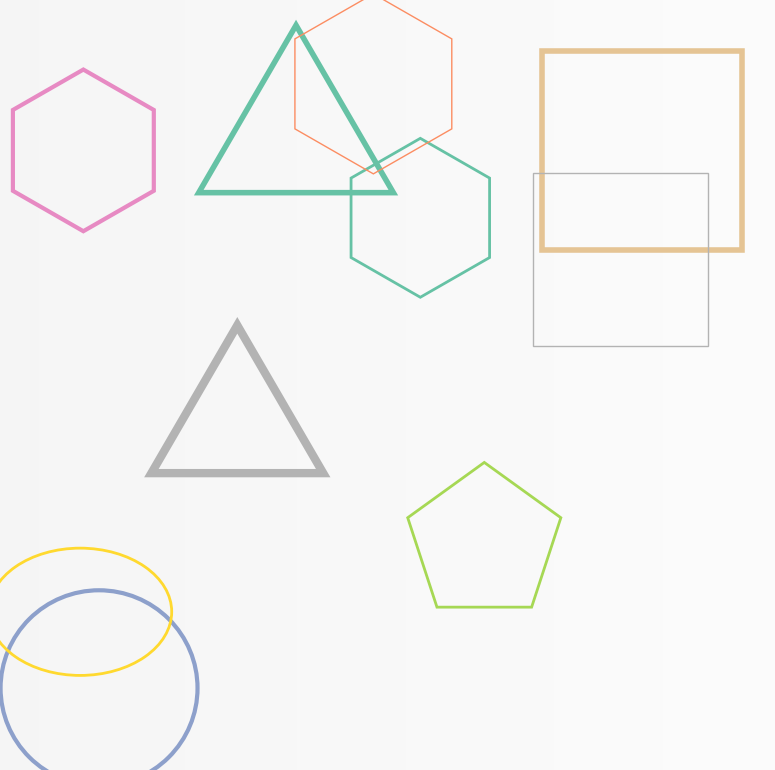[{"shape": "hexagon", "thickness": 1, "radius": 0.52, "center": [0.542, 0.717]}, {"shape": "triangle", "thickness": 2, "radius": 0.72, "center": [0.382, 0.822]}, {"shape": "hexagon", "thickness": 0.5, "radius": 0.58, "center": [0.482, 0.891]}, {"shape": "circle", "thickness": 1.5, "radius": 0.64, "center": [0.128, 0.106]}, {"shape": "hexagon", "thickness": 1.5, "radius": 0.52, "center": [0.108, 0.805]}, {"shape": "pentagon", "thickness": 1, "radius": 0.52, "center": [0.625, 0.296]}, {"shape": "oval", "thickness": 1, "radius": 0.59, "center": [0.103, 0.205]}, {"shape": "square", "thickness": 2, "radius": 0.65, "center": [0.828, 0.805]}, {"shape": "triangle", "thickness": 3, "radius": 0.64, "center": [0.306, 0.45]}, {"shape": "square", "thickness": 0.5, "radius": 0.56, "center": [0.801, 0.663]}]